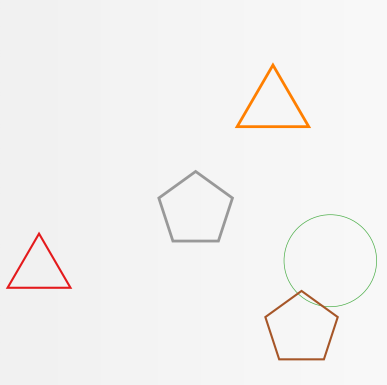[{"shape": "triangle", "thickness": 1.5, "radius": 0.47, "center": [0.101, 0.299]}, {"shape": "circle", "thickness": 0.5, "radius": 0.6, "center": [0.852, 0.323]}, {"shape": "triangle", "thickness": 2, "radius": 0.53, "center": [0.704, 0.724]}, {"shape": "pentagon", "thickness": 1.5, "radius": 0.49, "center": [0.778, 0.146]}, {"shape": "pentagon", "thickness": 2, "radius": 0.5, "center": [0.505, 0.455]}]